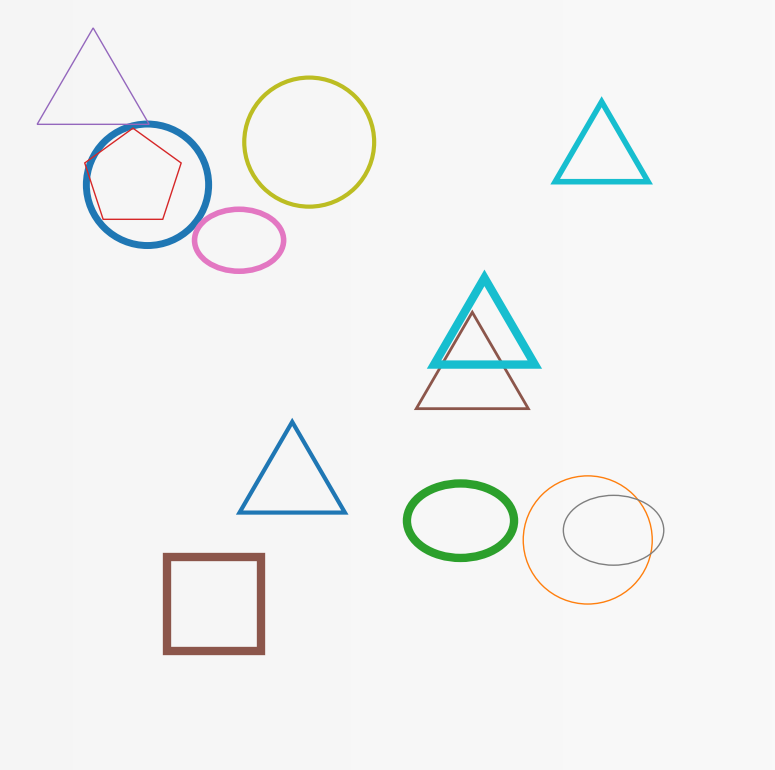[{"shape": "circle", "thickness": 2.5, "radius": 0.39, "center": [0.19, 0.76]}, {"shape": "triangle", "thickness": 1.5, "radius": 0.39, "center": [0.377, 0.374]}, {"shape": "circle", "thickness": 0.5, "radius": 0.42, "center": [0.758, 0.299]}, {"shape": "oval", "thickness": 3, "radius": 0.35, "center": [0.594, 0.324]}, {"shape": "pentagon", "thickness": 0.5, "radius": 0.33, "center": [0.172, 0.768]}, {"shape": "triangle", "thickness": 0.5, "radius": 0.42, "center": [0.12, 0.88]}, {"shape": "triangle", "thickness": 1, "radius": 0.42, "center": [0.609, 0.511]}, {"shape": "square", "thickness": 3, "radius": 0.31, "center": [0.276, 0.216]}, {"shape": "oval", "thickness": 2, "radius": 0.29, "center": [0.308, 0.688]}, {"shape": "oval", "thickness": 0.5, "radius": 0.32, "center": [0.792, 0.311]}, {"shape": "circle", "thickness": 1.5, "radius": 0.42, "center": [0.399, 0.815]}, {"shape": "triangle", "thickness": 2, "radius": 0.35, "center": [0.776, 0.799]}, {"shape": "triangle", "thickness": 3, "radius": 0.38, "center": [0.625, 0.564]}]